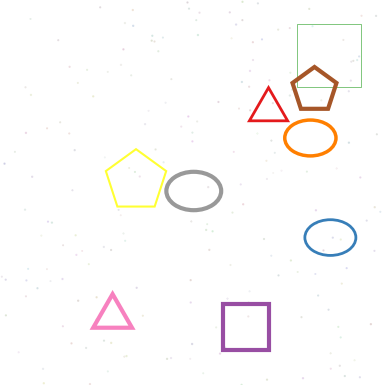[{"shape": "triangle", "thickness": 2, "radius": 0.29, "center": [0.697, 0.715]}, {"shape": "oval", "thickness": 2, "radius": 0.33, "center": [0.858, 0.383]}, {"shape": "square", "thickness": 0.5, "radius": 0.41, "center": [0.855, 0.855]}, {"shape": "square", "thickness": 3, "radius": 0.3, "center": [0.64, 0.151]}, {"shape": "oval", "thickness": 2.5, "radius": 0.33, "center": [0.806, 0.642]}, {"shape": "pentagon", "thickness": 1.5, "radius": 0.41, "center": [0.353, 0.53]}, {"shape": "pentagon", "thickness": 3, "radius": 0.3, "center": [0.817, 0.766]}, {"shape": "triangle", "thickness": 3, "radius": 0.29, "center": [0.292, 0.178]}, {"shape": "oval", "thickness": 3, "radius": 0.36, "center": [0.503, 0.504]}]